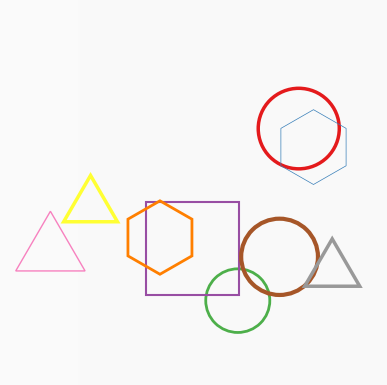[{"shape": "circle", "thickness": 2.5, "radius": 0.52, "center": [0.771, 0.666]}, {"shape": "hexagon", "thickness": 0.5, "radius": 0.49, "center": [0.809, 0.618]}, {"shape": "circle", "thickness": 2, "radius": 0.41, "center": [0.614, 0.219]}, {"shape": "square", "thickness": 1.5, "radius": 0.6, "center": [0.497, 0.354]}, {"shape": "hexagon", "thickness": 2, "radius": 0.48, "center": [0.413, 0.383]}, {"shape": "triangle", "thickness": 2.5, "radius": 0.4, "center": [0.234, 0.464]}, {"shape": "circle", "thickness": 3, "radius": 0.5, "center": [0.721, 0.333]}, {"shape": "triangle", "thickness": 1, "radius": 0.52, "center": [0.13, 0.348]}, {"shape": "triangle", "thickness": 2.5, "radius": 0.41, "center": [0.857, 0.298]}]